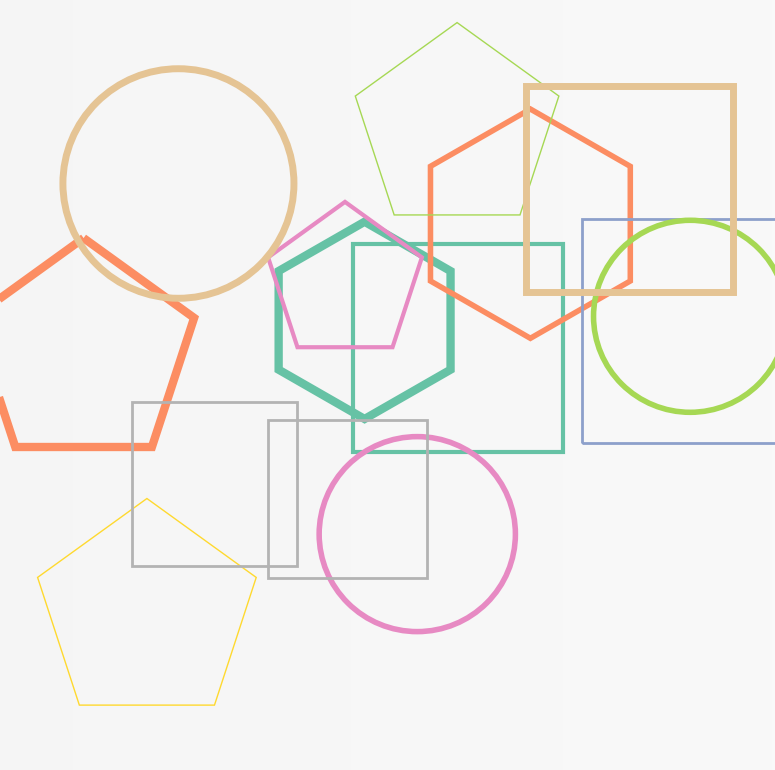[{"shape": "hexagon", "thickness": 3, "radius": 0.64, "center": [0.47, 0.584]}, {"shape": "square", "thickness": 1.5, "radius": 0.68, "center": [0.591, 0.548]}, {"shape": "hexagon", "thickness": 2, "radius": 0.74, "center": [0.684, 0.71]}, {"shape": "pentagon", "thickness": 3, "radius": 0.75, "center": [0.108, 0.541]}, {"shape": "square", "thickness": 1, "radius": 0.73, "center": [0.897, 0.57]}, {"shape": "pentagon", "thickness": 1.5, "radius": 0.52, "center": [0.445, 0.633]}, {"shape": "circle", "thickness": 2, "radius": 0.63, "center": [0.538, 0.306]}, {"shape": "pentagon", "thickness": 0.5, "radius": 0.69, "center": [0.59, 0.833]}, {"shape": "circle", "thickness": 2, "radius": 0.62, "center": [0.891, 0.589]}, {"shape": "pentagon", "thickness": 0.5, "radius": 0.74, "center": [0.19, 0.204]}, {"shape": "square", "thickness": 2.5, "radius": 0.67, "center": [0.812, 0.754]}, {"shape": "circle", "thickness": 2.5, "radius": 0.75, "center": [0.23, 0.762]}, {"shape": "square", "thickness": 1, "radius": 0.51, "center": [0.448, 0.352]}, {"shape": "square", "thickness": 1, "radius": 0.53, "center": [0.276, 0.372]}]